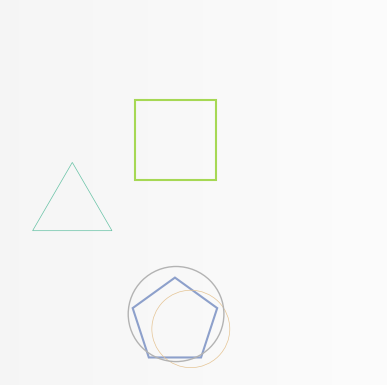[{"shape": "triangle", "thickness": 0.5, "radius": 0.59, "center": [0.187, 0.46]}, {"shape": "pentagon", "thickness": 1.5, "radius": 0.57, "center": [0.451, 0.164]}, {"shape": "square", "thickness": 1.5, "radius": 0.52, "center": [0.452, 0.637]}, {"shape": "circle", "thickness": 0.5, "radius": 0.5, "center": [0.492, 0.146]}, {"shape": "circle", "thickness": 1, "radius": 0.62, "center": [0.454, 0.184]}]